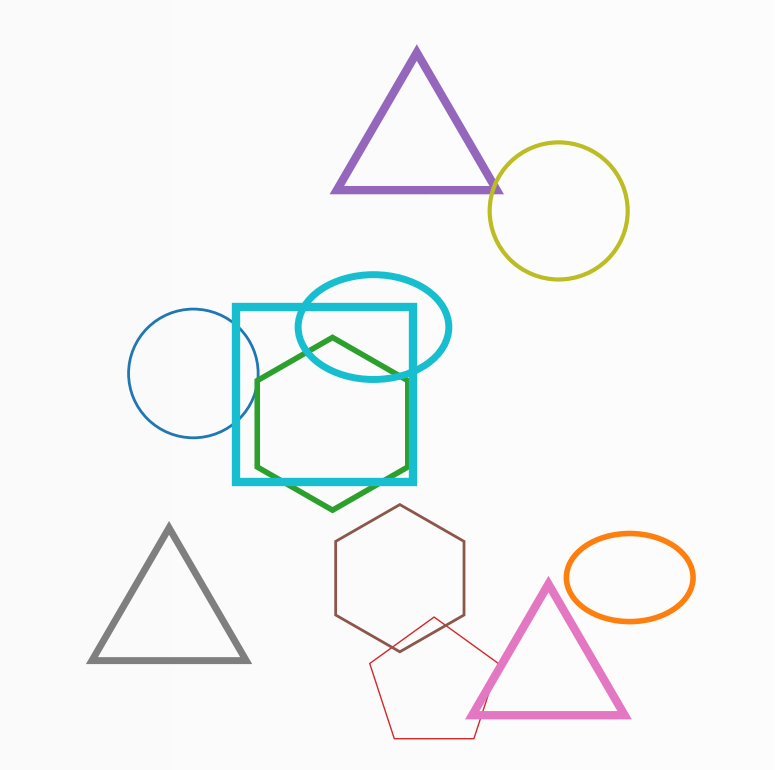[{"shape": "circle", "thickness": 1, "radius": 0.42, "center": [0.249, 0.515]}, {"shape": "oval", "thickness": 2, "radius": 0.41, "center": [0.813, 0.25]}, {"shape": "hexagon", "thickness": 2, "radius": 0.56, "center": [0.429, 0.45]}, {"shape": "pentagon", "thickness": 0.5, "radius": 0.44, "center": [0.56, 0.111]}, {"shape": "triangle", "thickness": 3, "radius": 0.6, "center": [0.538, 0.813]}, {"shape": "hexagon", "thickness": 1, "radius": 0.48, "center": [0.516, 0.249]}, {"shape": "triangle", "thickness": 3, "radius": 0.57, "center": [0.708, 0.128]}, {"shape": "triangle", "thickness": 2.5, "radius": 0.57, "center": [0.218, 0.2]}, {"shape": "circle", "thickness": 1.5, "radius": 0.45, "center": [0.721, 0.726]}, {"shape": "oval", "thickness": 2.5, "radius": 0.49, "center": [0.482, 0.575]}, {"shape": "square", "thickness": 3, "radius": 0.57, "center": [0.419, 0.488]}]